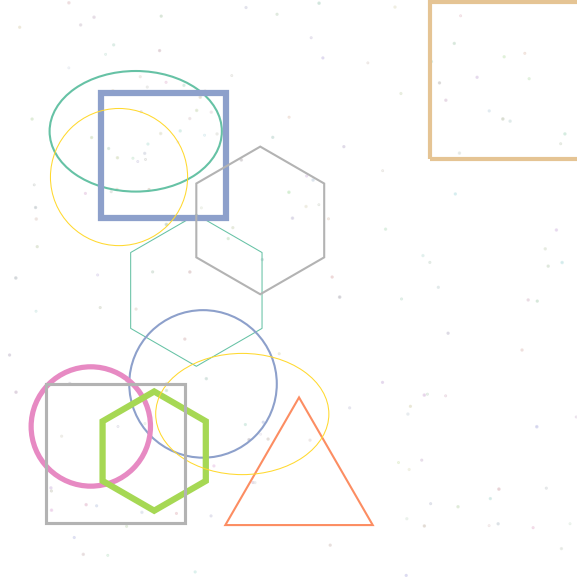[{"shape": "oval", "thickness": 1, "radius": 0.75, "center": [0.235, 0.772]}, {"shape": "hexagon", "thickness": 0.5, "radius": 0.66, "center": [0.34, 0.496]}, {"shape": "triangle", "thickness": 1, "radius": 0.74, "center": [0.518, 0.164]}, {"shape": "square", "thickness": 3, "radius": 0.54, "center": [0.284, 0.73]}, {"shape": "circle", "thickness": 1, "radius": 0.64, "center": [0.352, 0.334]}, {"shape": "circle", "thickness": 2.5, "radius": 0.52, "center": [0.157, 0.261]}, {"shape": "hexagon", "thickness": 3, "radius": 0.52, "center": [0.267, 0.218]}, {"shape": "circle", "thickness": 0.5, "radius": 0.59, "center": [0.206, 0.693]}, {"shape": "oval", "thickness": 0.5, "radius": 0.75, "center": [0.42, 0.282]}, {"shape": "square", "thickness": 2, "radius": 0.68, "center": [0.88, 0.86]}, {"shape": "square", "thickness": 1.5, "radius": 0.6, "center": [0.2, 0.214]}, {"shape": "hexagon", "thickness": 1, "radius": 0.64, "center": [0.451, 0.617]}]